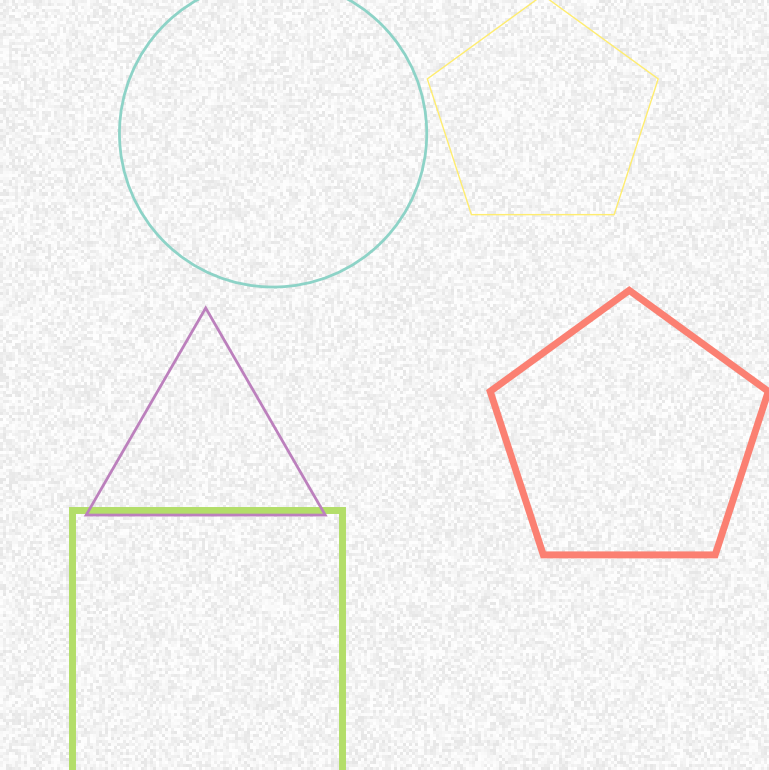[{"shape": "circle", "thickness": 1, "radius": 1.0, "center": [0.355, 0.827]}, {"shape": "pentagon", "thickness": 2.5, "radius": 0.95, "center": [0.817, 0.433]}, {"shape": "square", "thickness": 2.5, "radius": 0.88, "center": [0.269, 0.162]}, {"shape": "triangle", "thickness": 1, "radius": 0.9, "center": [0.267, 0.421]}, {"shape": "pentagon", "thickness": 0.5, "radius": 0.79, "center": [0.705, 0.849]}]